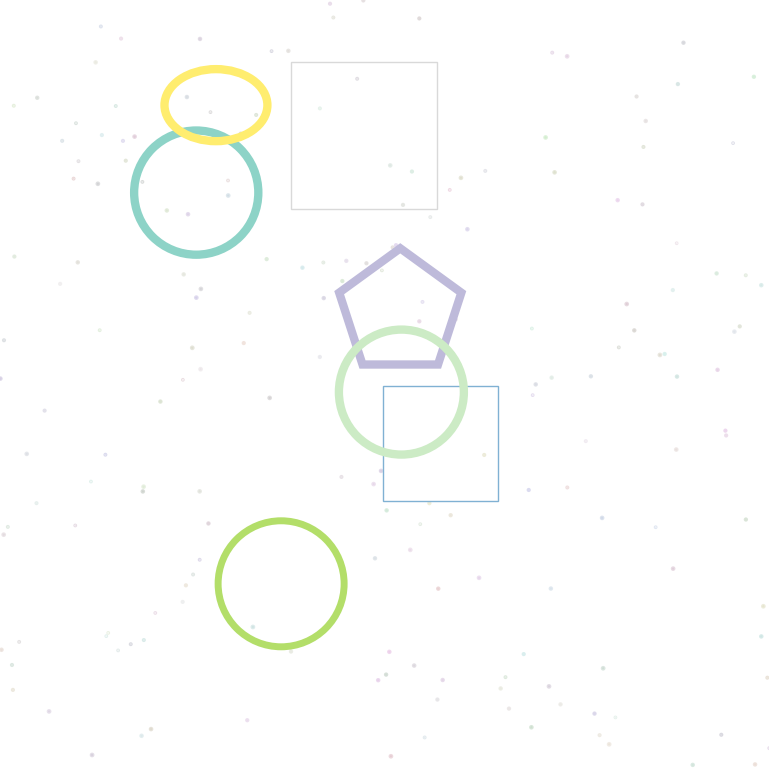[{"shape": "circle", "thickness": 3, "radius": 0.4, "center": [0.255, 0.75]}, {"shape": "pentagon", "thickness": 3, "radius": 0.42, "center": [0.52, 0.594]}, {"shape": "square", "thickness": 0.5, "radius": 0.37, "center": [0.572, 0.424]}, {"shape": "circle", "thickness": 2.5, "radius": 0.41, "center": [0.365, 0.242]}, {"shape": "square", "thickness": 0.5, "radius": 0.47, "center": [0.472, 0.824]}, {"shape": "circle", "thickness": 3, "radius": 0.41, "center": [0.521, 0.491]}, {"shape": "oval", "thickness": 3, "radius": 0.33, "center": [0.28, 0.863]}]